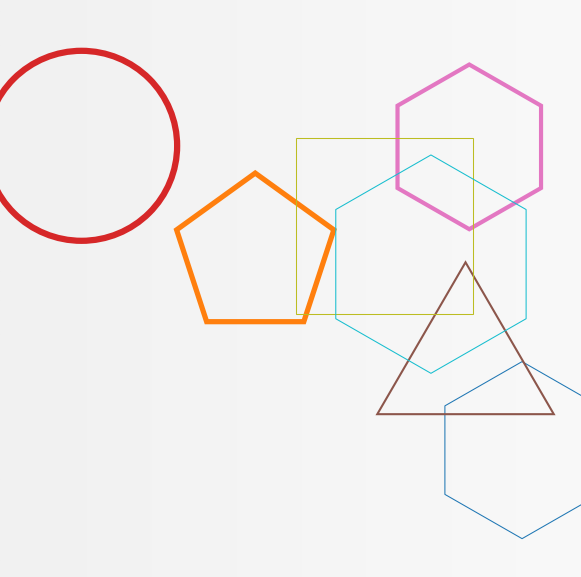[{"shape": "hexagon", "thickness": 0.5, "radius": 0.77, "center": [0.898, 0.22]}, {"shape": "pentagon", "thickness": 2.5, "radius": 0.71, "center": [0.439, 0.557]}, {"shape": "circle", "thickness": 3, "radius": 0.82, "center": [0.14, 0.747]}, {"shape": "triangle", "thickness": 1, "radius": 0.88, "center": [0.801, 0.37]}, {"shape": "hexagon", "thickness": 2, "radius": 0.71, "center": [0.807, 0.745]}, {"shape": "square", "thickness": 0.5, "radius": 0.76, "center": [0.662, 0.608]}, {"shape": "hexagon", "thickness": 0.5, "radius": 0.95, "center": [0.741, 0.542]}]